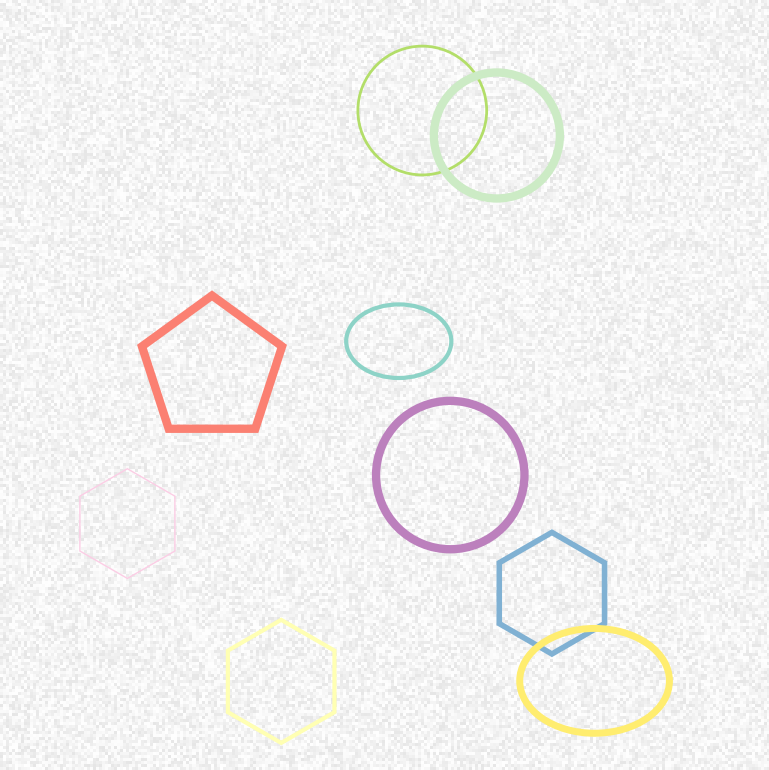[{"shape": "oval", "thickness": 1.5, "radius": 0.34, "center": [0.518, 0.557]}, {"shape": "hexagon", "thickness": 1.5, "radius": 0.4, "center": [0.365, 0.115]}, {"shape": "pentagon", "thickness": 3, "radius": 0.48, "center": [0.275, 0.521]}, {"shape": "hexagon", "thickness": 2, "radius": 0.39, "center": [0.717, 0.23]}, {"shape": "circle", "thickness": 1, "radius": 0.42, "center": [0.548, 0.856]}, {"shape": "hexagon", "thickness": 0.5, "radius": 0.36, "center": [0.165, 0.32]}, {"shape": "circle", "thickness": 3, "radius": 0.48, "center": [0.585, 0.383]}, {"shape": "circle", "thickness": 3, "radius": 0.41, "center": [0.645, 0.824]}, {"shape": "oval", "thickness": 2.5, "radius": 0.49, "center": [0.772, 0.116]}]